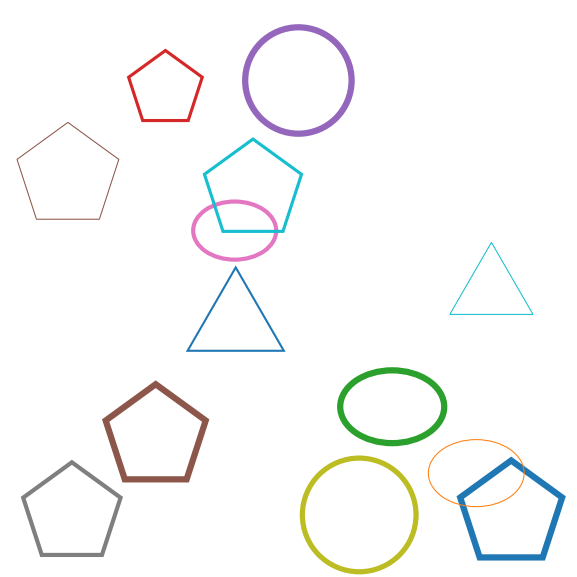[{"shape": "triangle", "thickness": 1, "radius": 0.48, "center": [0.408, 0.44]}, {"shape": "pentagon", "thickness": 3, "radius": 0.46, "center": [0.885, 0.109]}, {"shape": "oval", "thickness": 0.5, "radius": 0.41, "center": [0.825, 0.18]}, {"shape": "oval", "thickness": 3, "radius": 0.45, "center": [0.679, 0.295]}, {"shape": "pentagon", "thickness": 1.5, "radius": 0.34, "center": [0.286, 0.845]}, {"shape": "circle", "thickness": 3, "radius": 0.46, "center": [0.517, 0.86]}, {"shape": "pentagon", "thickness": 0.5, "radius": 0.46, "center": [0.118, 0.694]}, {"shape": "pentagon", "thickness": 3, "radius": 0.46, "center": [0.27, 0.243]}, {"shape": "oval", "thickness": 2, "radius": 0.36, "center": [0.406, 0.6]}, {"shape": "pentagon", "thickness": 2, "radius": 0.44, "center": [0.124, 0.11]}, {"shape": "circle", "thickness": 2.5, "radius": 0.49, "center": [0.622, 0.107]}, {"shape": "triangle", "thickness": 0.5, "radius": 0.42, "center": [0.851, 0.496]}, {"shape": "pentagon", "thickness": 1.5, "radius": 0.44, "center": [0.438, 0.67]}]